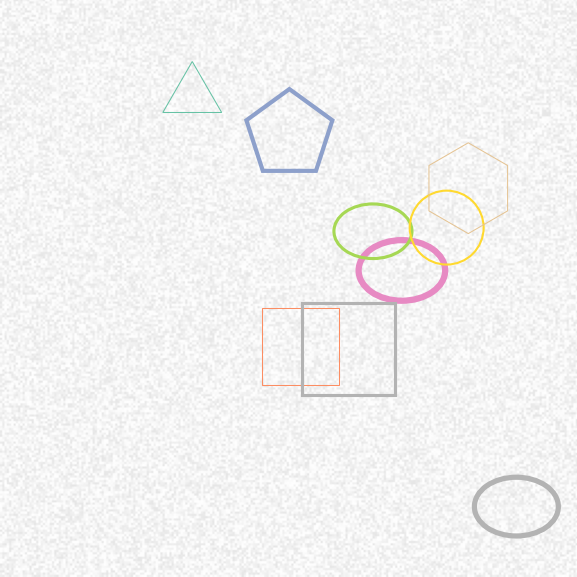[{"shape": "triangle", "thickness": 0.5, "radius": 0.29, "center": [0.333, 0.834]}, {"shape": "square", "thickness": 0.5, "radius": 0.34, "center": [0.52, 0.399]}, {"shape": "pentagon", "thickness": 2, "radius": 0.39, "center": [0.501, 0.767]}, {"shape": "oval", "thickness": 3, "radius": 0.37, "center": [0.696, 0.531]}, {"shape": "oval", "thickness": 1.5, "radius": 0.34, "center": [0.646, 0.599]}, {"shape": "circle", "thickness": 1, "radius": 0.32, "center": [0.773, 0.605]}, {"shape": "hexagon", "thickness": 0.5, "radius": 0.39, "center": [0.811, 0.673]}, {"shape": "oval", "thickness": 2.5, "radius": 0.36, "center": [0.894, 0.122]}, {"shape": "square", "thickness": 1.5, "radius": 0.4, "center": [0.604, 0.395]}]